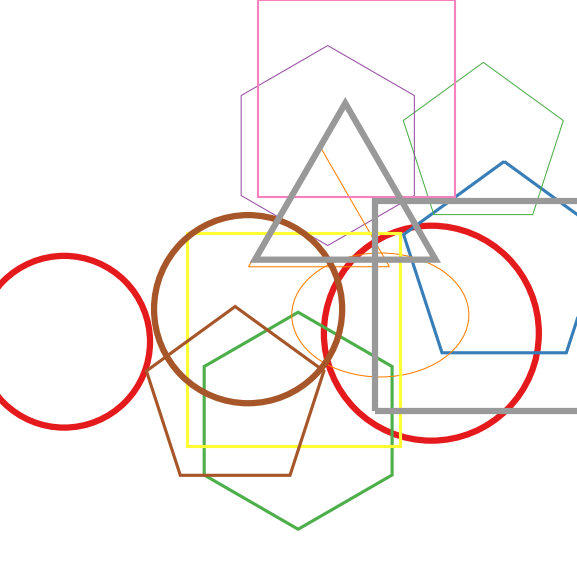[{"shape": "circle", "thickness": 3, "radius": 0.93, "center": [0.747, 0.422]}, {"shape": "circle", "thickness": 3, "radius": 0.74, "center": [0.111, 0.407]}, {"shape": "pentagon", "thickness": 1.5, "radius": 0.92, "center": [0.873, 0.536]}, {"shape": "pentagon", "thickness": 0.5, "radius": 0.73, "center": [0.837, 0.745]}, {"shape": "hexagon", "thickness": 1.5, "radius": 0.94, "center": [0.516, 0.271]}, {"shape": "hexagon", "thickness": 0.5, "radius": 0.87, "center": [0.568, 0.747]}, {"shape": "oval", "thickness": 0.5, "radius": 0.77, "center": [0.659, 0.454]}, {"shape": "triangle", "thickness": 0.5, "radius": 0.7, "center": [0.552, 0.608]}, {"shape": "square", "thickness": 1.5, "radius": 0.92, "center": [0.508, 0.411]}, {"shape": "pentagon", "thickness": 1.5, "radius": 0.81, "center": [0.407, 0.307]}, {"shape": "circle", "thickness": 3, "radius": 0.81, "center": [0.43, 0.464]}, {"shape": "square", "thickness": 1, "radius": 0.85, "center": [0.617, 0.829]}, {"shape": "square", "thickness": 3, "radius": 0.91, "center": [0.831, 0.47]}, {"shape": "triangle", "thickness": 3, "radius": 0.9, "center": [0.598, 0.64]}]